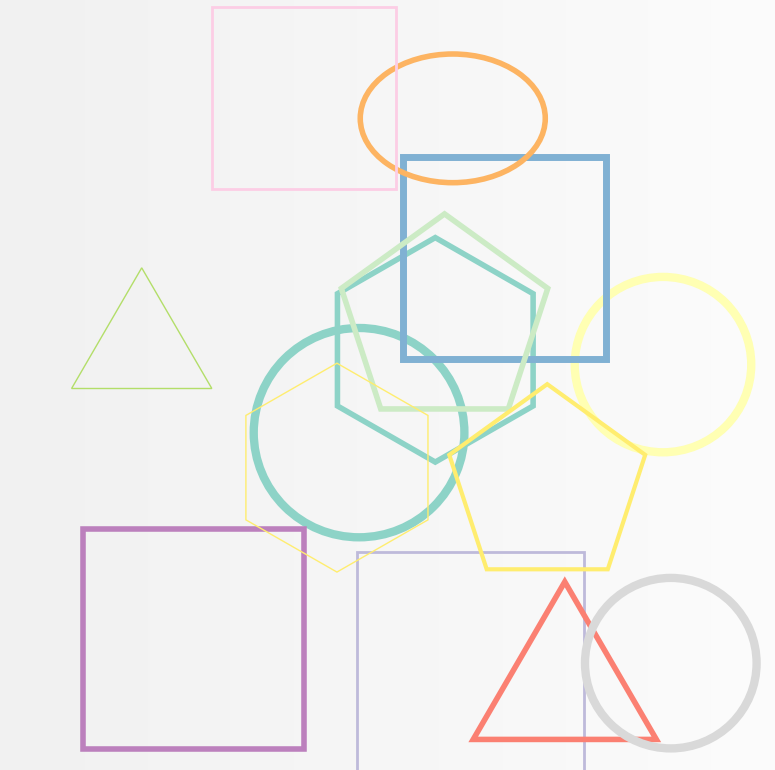[{"shape": "hexagon", "thickness": 2, "radius": 0.73, "center": [0.562, 0.546]}, {"shape": "circle", "thickness": 3, "radius": 0.68, "center": [0.463, 0.438]}, {"shape": "circle", "thickness": 3, "radius": 0.57, "center": [0.855, 0.526]}, {"shape": "square", "thickness": 1, "radius": 0.73, "center": [0.607, 0.137]}, {"shape": "triangle", "thickness": 2, "radius": 0.68, "center": [0.729, 0.108]}, {"shape": "square", "thickness": 2.5, "radius": 0.66, "center": [0.651, 0.665]}, {"shape": "oval", "thickness": 2, "radius": 0.6, "center": [0.584, 0.846]}, {"shape": "triangle", "thickness": 0.5, "radius": 0.52, "center": [0.183, 0.548]}, {"shape": "square", "thickness": 1, "radius": 0.59, "center": [0.392, 0.873]}, {"shape": "circle", "thickness": 3, "radius": 0.55, "center": [0.866, 0.139]}, {"shape": "square", "thickness": 2, "radius": 0.71, "center": [0.25, 0.17]}, {"shape": "pentagon", "thickness": 2, "radius": 0.7, "center": [0.574, 0.582]}, {"shape": "hexagon", "thickness": 0.5, "radius": 0.68, "center": [0.435, 0.393]}, {"shape": "pentagon", "thickness": 1.5, "radius": 0.66, "center": [0.706, 0.368]}]